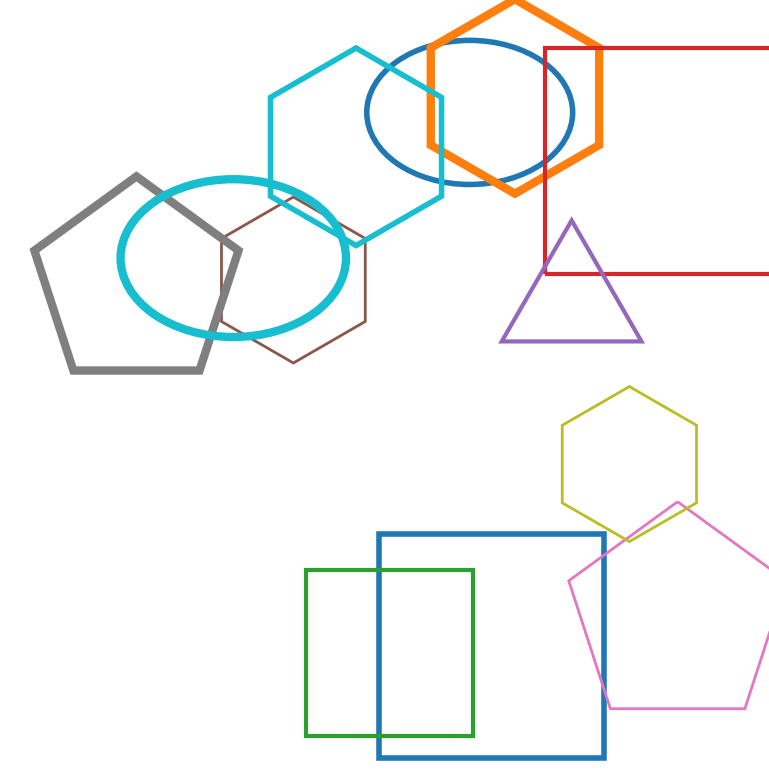[{"shape": "oval", "thickness": 2, "radius": 0.67, "center": [0.61, 0.854]}, {"shape": "square", "thickness": 2, "radius": 0.73, "center": [0.638, 0.161]}, {"shape": "hexagon", "thickness": 3, "radius": 0.63, "center": [0.669, 0.875]}, {"shape": "square", "thickness": 1.5, "radius": 0.54, "center": [0.506, 0.152]}, {"shape": "square", "thickness": 1.5, "radius": 0.73, "center": [0.854, 0.791]}, {"shape": "triangle", "thickness": 1.5, "radius": 0.52, "center": [0.742, 0.609]}, {"shape": "hexagon", "thickness": 1, "radius": 0.54, "center": [0.381, 0.636]}, {"shape": "pentagon", "thickness": 1, "radius": 0.74, "center": [0.88, 0.2]}, {"shape": "pentagon", "thickness": 3, "radius": 0.7, "center": [0.177, 0.632]}, {"shape": "hexagon", "thickness": 1, "radius": 0.5, "center": [0.817, 0.397]}, {"shape": "oval", "thickness": 3, "radius": 0.73, "center": [0.303, 0.665]}, {"shape": "hexagon", "thickness": 2, "radius": 0.64, "center": [0.462, 0.809]}]